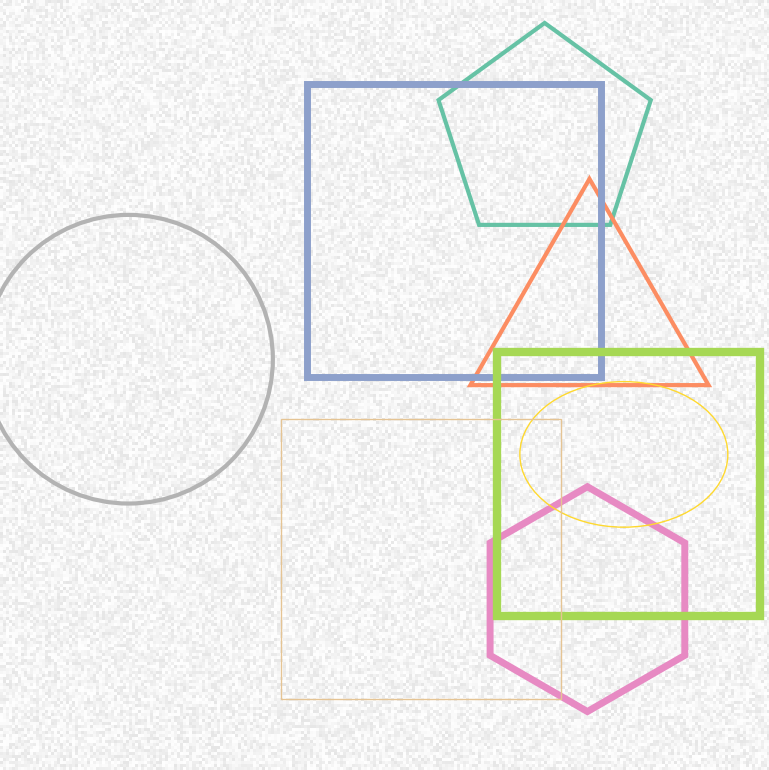[{"shape": "pentagon", "thickness": 1.5, "radius": 0.72, "center": [0.707, 0.825]}, {"shape": "triangle", "thickness": 1.5, "radius": 0.89, "center": [0.766, 0.589]}, {"shape": "square", "thickness": 2.5, "radius": 0.95, "center": [0.589, 0.701]}, {"shape": "hexagon", "thickness": 2.5, "radius": 0.73, "center": [0.763, 0.222]}, {"shape": "square", "thickness": 3, "radius": 0.86, "center": [0.817, 0.372]}, {"shape": "oval", "thickness": 0.5, "radius": 0.68, "center": [0.81, 0.41]}, {"shape": "square", "thickness": 0.5, "radius": 0.91, "center": [0.547, 0.274]}, {"shape": "circle", "thickness": 1.5, "radius": 0.94, "center": [0.167, 0.533]}]